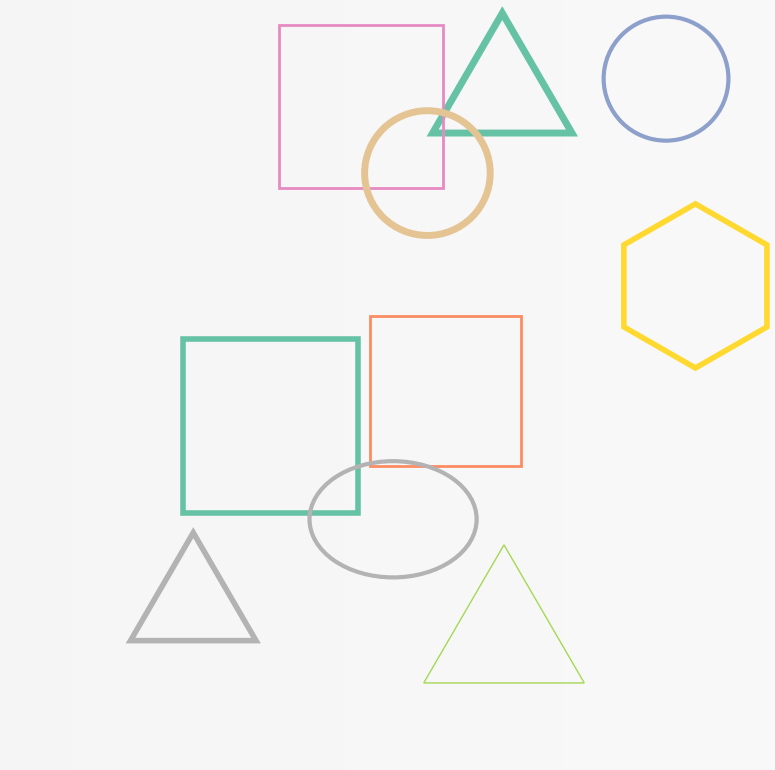[{"shape": "triangle", "thickness": 2.5, "radius": 0.52, "center": [0.648, 0.879]}, {"shape": "square", "thickness": 2, "radius": 0.56, "center": [0.349, 0.447]}, {"shape": "square", "thickness": 1, "radius": 0.49, "center": [0.575, 0.492]}, {"shape": "circle", "thickness": 1.5, "radius": 0.4, "center": [0.859, 0.898]}, {"shape": "square", "thickness": 1, "radius": 0.53, "center": [0.466, 0.862]}, {"shape": "triangle", "thickness": 0.5, "radius": 0.6, "center": [0.65, 0.173]}, {"shape": "hexagon", "thickness": 2, "radius": 0.53, "center": [0.897, 0.629]}, {"shape": "circle", "thickness": 2.5, "radius": 0.41, "center": [0.552, 0.775]}, {"shape": "oval", "thickness": 1.5, "radius": 0.54, "center": [0.507, 0.326]}, {"shape": "triangle", "thickness": 2, "radius": 0.47, "center": [0.249, 0.215]}]